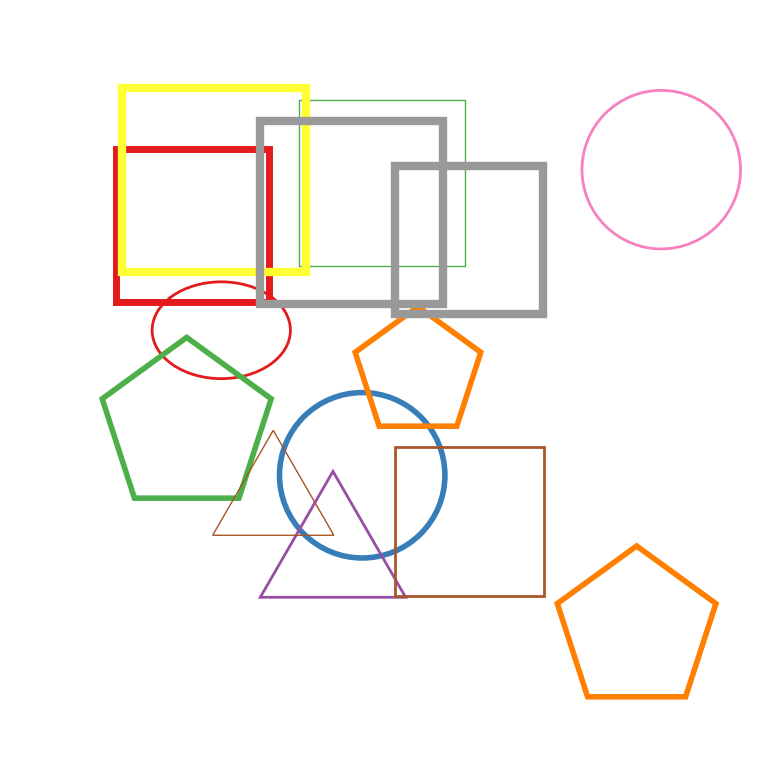[{"shape": "square", "thickness": 2.5, "radius": 0.5, "center": [0.25, 0.707]}, {"shape": "oval", "thickness": 1, "radius": 0.45, "center": [0.287, 0.571]}, {"shape": "circle", "thickness": 2, "radius": 0.54, "center": [0.47, 0.383]}, {"shape": "pentagon", "thickness": 2, "radius": 0.58, "center": [0.242, 0.446]}, {"shape": "square", "thickness": 0.5, "radius": 0.54, "center": [0.496, 0.763]}, {"shape": "triangle", "thickness": 1, "radius": 0.54, "center": [0.432, 0.279]}, {"shape": "pentagon", "thickness": 2, "radius": 0.54, "center": [0.827, 0.183]}, {"shape": "pentagon", "thickness": 2, "radius": 0.43, "center": [0.543, 0.516]}, {"shape": "square", "thickness": 3, "radius": 0.6, "center": [0.277, 0.767]}, {"shape": "square", "thickness": 1, "radius": 0.48, "center": [0.61, 0.322]}, {"shape": "triangle", "thickness": 0.5, "radius": 0.45, "center": [0.355, 0.35]}, {"shape": "circle", "thickness": 1, "radius": 0.51, "center": [0.859, 0.78]}, {"shape": "square", "thickness": 3, "radius": 0.6, "center": [0.456, 0.724]}, {"shape": "square", "thickness": 3, "radius": 0.48, "center": [0.609, 0.688]}]